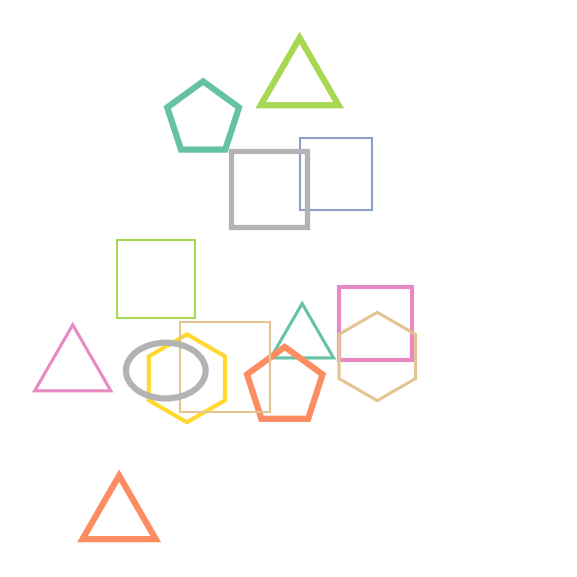[{"shape": "pentagon", "thickness": 3, "radius": 0.33, "center": [0.352, 0.793]}, {"shape": "triangle", "thickness": 1.5, "radius": 0.31, "center": [0.523, 0.411]}, {"shape": "pentagon", "thickness": 3, "radius": 0.34, "center": [0.493, 0.33]}, {"shape": "triangle", "thickness": 3, "radius": 0.37, "center": [0.206, 0.102]}, {"shape": "square", "thickness": 1, "radius": 0.31, "center": [0.581, 0.697]}, {"shape": "triangle", "thickness": 1.5, "radius": 0.38, "center": [0.126, 0.36]}, {"shape": "square", "thickness": 2, "radius": 0.31, "center": [0.65, 0.439]}, {"shape": "triangle", "thickness": 3, "radius": 0.39, "center": [0.519, 0.856]}, {"shape": "square", "thickness": 1, "radius": 0.34, "center": [0.27, 0.515]}, {"shape": "hexagon", "thickness": 2, "radius": 0.38, "center": [0.324, 0.344]}, {"shape": "square", "thickness": 1, "radius": 0.39, "center": [0.389, 0.364]}, {"shape": "hexagon", "thickness": 1.5, "radius": 0.38, "center": [0.653, 0.382]}, {"shape": "square", "thickness": 2.5, "radius": 0.33, "center": [0.466, 0.673]}, {"shape": "oval", "thickness": 3, "radius": 0.34, "center": [0.287, 0.357]}]